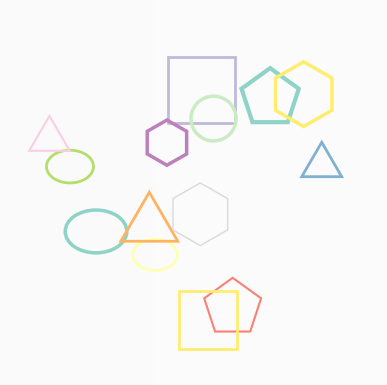[{"shape": "pentagon", "thickness": 3, "radius": 0.39, "center": [0.697, 0.745]}, {"shape": "oval", "thickness": 2.5, "radius": 0.4, "center": [0.248, 0.399]}, {"shape": "oval", "thickness": 2, "radius": 0.29, "center": [0.4, 0.338]}, {"shape": "square", "thickness": 2, "radius": 0.43, "center": [0.52, 0.766]}, {"shape": "pentagon", "thickness": 1.5, "radius": 0.39, "center": [0.6, 0.201]}, {"shape": "triangle", "thickness": 2, "radius": 0.3, "center": [0.83, 0.571]}, {"shape": "triangle", "thickness": 2, "radius": 0.42, "center": [0.385, 0.416]}, {"shape": "oval", "thickness": 2, "radius": 0.3, "center": [0.181, 0.567]}, {"shape": "triangle", "thickness": 1.5, "radius": 0.3, "center": [0.128, 0.639]}, {"shape": "hexagon", "thickness": 1, "radius": 0.41, "center": [0.517, 0.443]}, {"shape": "hexagon", "thickness": 2.5, "radius": 0.29, "center": [0.431, 0.63]}, {"shape": "circle", "thickness": 2.5, "radius": 0.29, "center": [0.551, 0.692]}, {"shape": "square", "thickness": 2, "radius": 0.38, "center": [0.537, 0.169]}, {"shape": "hexagon", "thickness": 2.5, "radius": 0.42, "center": [0.784, 0.755]}]